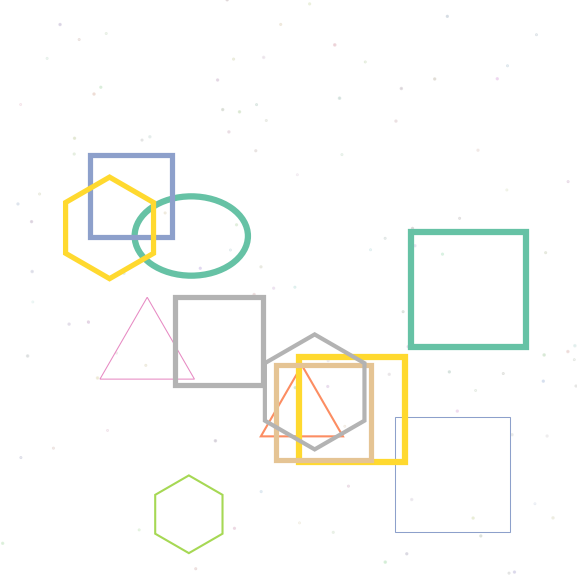[{"shape": "oval", "thickness": 3, "radius": 0.49, "center": [0.331, 0.59]}, {"shape": "square", "thickness": 3, "radius": 0.5, "center": [0.812, 0.498]}, {"shape": "triangle", "thickness": 1, "radius": 0.41, "center": [0.523, 0.285]}, {"shape": "square", "thickness": 0.5, "radius": 0.5, "center": [0.784, 0.177]}, {"shape": "square", "thickness": 2.5, "radius": 0.35, "center": [0.227, 0.66]}, {"shape": "triangle", "thickness": 0.5, "radius": 0.47, "center": [0.255, 0.39]}, {"shape": "hexagon", "thickness": 1, "radius": 0.34, "center": [0.327, 0.109]}, {"shape": "hexagon", "thickness": 2.5, "radius": 0.44, "center": [0.19, 0.605]}, {"shape": "square", "thickness": 3, "radius": 0.46, "center": [0.61, 0.29]}, {"shape": "square", "thickness": 2.5, "radius": 0.41, "center": [0.56, 0.285]}, {"shape": "hexagon", "thickness": 2, "radius": 0.5, "center": [0.545, 0.321]}, {"shape": "square", "thickness": 2.5, "radius": 0.38, "center": [0.379, 0.409]}]